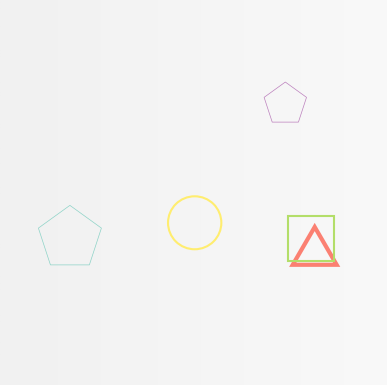[{"shape": "pentagon", "thickness": 0.5, "radius": 0.43, "center": [0.18, 0.381]}, {"shape": "triangle", "thickness": 3, "radius": 0.33, "center": [0.812, 0.345]}, {"shape": "square", "thickness": 1.5, "radius": 0.29, "center": [0.803, 0.38]}, {"shape": "pentagon", "thickness": 0.5, "radius": 0.29, "center": [0.736, 0.729]}, {"shape": "circle", "thickness": 1.5, "radius": 0.34, "center": [0.502, 0.421]}]